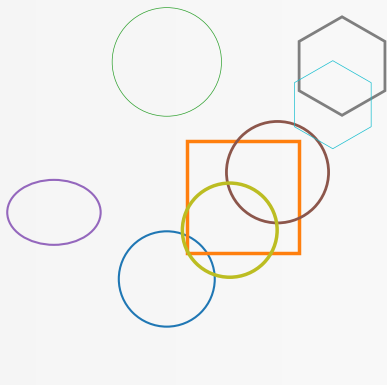[{"shape": "circle", "thickness": 1.5, "radius": 0.62, "center": [0.43, 0.275]}, {"shape": "square", "thickness": 2.5, "radius": 0.73, "center": [0.626, 0.488]}, {"shape": "circle", "thickness": 0.5, "radius": 0.71, "center": [0.431, 0.839]}, {"shape": "oval", "thickness": 1.5, "radius": 0.6, "center": [0.139, 0.448]}, {"shape": "circle", "thickness": 2, "radius": 0.66, "center": [0.716, 0.553]}, {"shape": "hexagon", "thickness": 2, "radius": 0.64, "center": [0.883, 0.828]}, {"shape": "circle", "thickness": 2.5, "radius": 0.61, "center": [0.593, 0.402]}, {"shape": "hexagon", "thickness": 0.5, "radius": 0.57, "center": [0.859, 0.728]}]